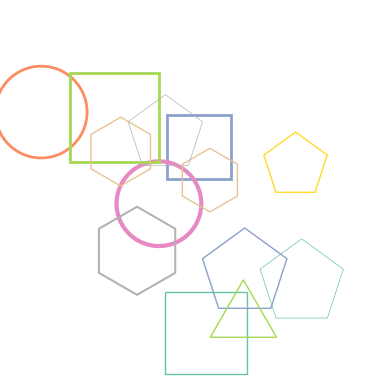[{"shape": "square", "thickness": 1, "radius": 0.53, "center": [0.535, 0.134]}, {"shape": "pentagon", "thickness": 0.5, "radius": 0.57, "center": [0.784, 0.266]}, {"shape": "circle", "thickness": 2, "radius": 0.6, "center": [0.107, 0.709]}, {"shape": "square", "thickness": 2, "radius": 0.42, "center": [0.518, 0.618]}, {"shape": "pentagon", "thickness": 1, "radius": 0.58, "center": [0.636, 0.292]}, {"shape": "circle", "thickness": 3, "radius": 0.55, "center": [0.413, 0.471]}, {"shape": "triangle", "thickness": 1, "radius": 0.5, "center": [0.632, 0.174]}, {"shape": "square", "thickness": 2, "radius": 0.58, "center": [0.299, 0.696]}, {"shape": "pentagon", "thickness": 1, "radius": 0.43, "center": [0.768, 0.571]}, {"shape": "hexagon", "thickness": 1, "radius": 0.45, "center": [0.314, 0.606]}, {"shape": "hexagon", "thickness": 1, "radius": 0.41, "center": [0.545, 0.532]}, {"shape": "pentagon", "thickness": 0.5, "radius": 0.51, "center": [0.43, 0.652]}, {"shape": "hexagon", "thickness": 1.5, "radius": 0.57, "center": [0.356, 0.349]}]